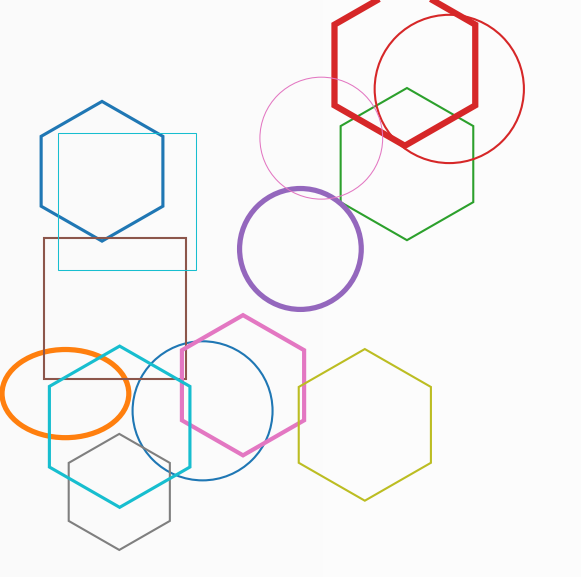[{"shape": "circle", "thickness": 1, "radius": 0.6, "center": [0.349, 0.288]}, {"shape": "hexagon", "thickness": 1.5, "radius": 0.6, "center": [0.176, 0.703]}, {"shape": "oval", "thickness": 2.5, "radius": 0.55, "center": [0.113, 0.318]}, {"shape": "hexagon", "thickness": 1, "radius": 0.66, "center": [0.7, 0.715]}, {"shape": "circle", "thickness": 1, "radius": 0.64, "center": [0.773, 0.845]}, {"shape": "hexagon", "thickness": 3, "radius": 0.7, "center": [0.697, 0.887]}, {"shape": "circle", "thickness": 2.5, "radius": 0.52, "center": [0.517, 0.568]}, {"shape": "square", "thickness": 1, "radius": 0.61, "center": [0.198, 0.466]}, {"shape": "hexagon", "thickness": 2, "radius": 0.61, "center": [0.418, 0.332]}, {"shape": "circle", "thickness": 0.5, "radius": 0.53, "center": [0.553, 0.76]}, {"shape": "hexagon", "thickness": 1, "radius": 0.5, "center": [0.205, 0.147]}, {"shape": "hexagon", "thickness": 1, "radius": 0.66, "center": [0.628, 0.263]}, {"shape": "square", "thickness": 0.5, "radius": 0.6, "center": [0.219, 0.651]}, {"shape": "hexagon", "thickness": 1.5, "radius": 0.7, "center": [0.206, 0.26]}]